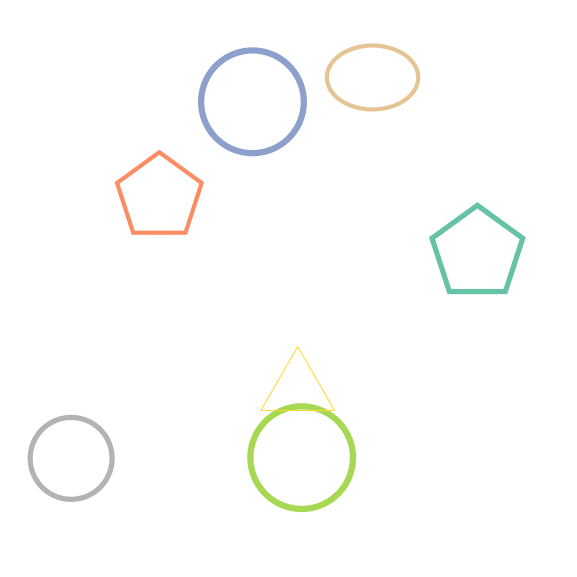[{"shape": "pentagon", "thickness": 2.5, "radius": 0.41, "center": [0.827, 0.561]}, {"shape": "pentagon", "thickness": 2, "radius": 0.39, "center": [0.276, 0.658]}, {"shape": "circle", "thickness": 3, "radius": 0.44, "center": [0.437, 0.823]}, {"shape": "circle", "thickness": 3, "radius": 0.44, "center": [0.522, 0.207]}, {"shape": "triangle", "thickness": 0.5, "radius": 0.37, "center": [0.516, 0.325]}, {"shape": "oval", "thickness": 2, "radius": 0.4, "center": [0.645, 0.865]}, {"shape": "circle", "thickness": 2.5, "radius": 0.35, "center": [0.123, 0.205]}]